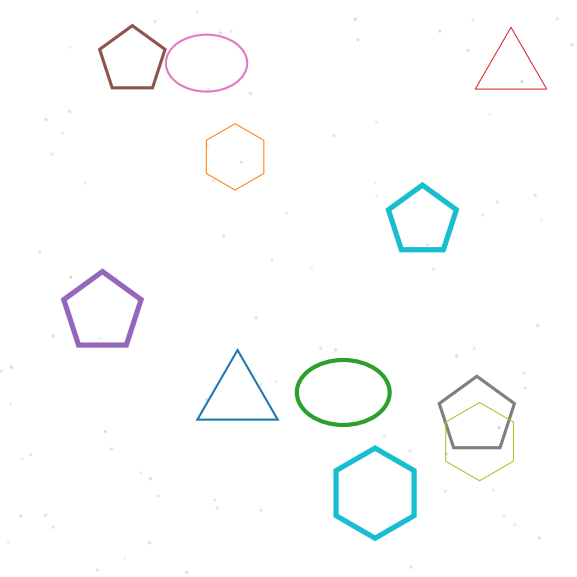[{"shape": "triangle", "thickness": 1, "radius": 0.4, "center": [0.411, 0.313]}, {"shape": "hexagon", "thickness": 0.5, "radius": 0.29, "center": [0.407, 0.728]}, {"shape": "oval", "thickness": 2, "radius": 0.4, "center": [0.594, 0.32]}, {"shape": "triangle", "thickness": 0.5, "radius": 0.36, "center": [0.885, 0.881]}, {"shape": "pentagon", "thickness": 2.5, "radius": 0.35, "center": [0.177, 0.459]}, {"shape": "pentagon", "thickness": 1.5, "radius": 0.3, "center": [0.229, 0.895]}, {"shape": "oval", "thickness": 1, "radius": 0.35, "center": [0.358, 0.89]}, {"shape": "pentagon", "thickness": 1.5, "radius": 0.34, "center": [0.826, 0.279]}, {"shape": "hexagon", "thickness": 0.5, "radius": 0.34, "center": [0.83, 0.234]}, {"shape": "pentagon", "thickness": 2.5, "radius": 0.31, "center": [0.731, 0.617]}, {"shape": "hexagon", "thickness": 2.5, "radius": 0.39, "center": [0.65, 0.145]}]